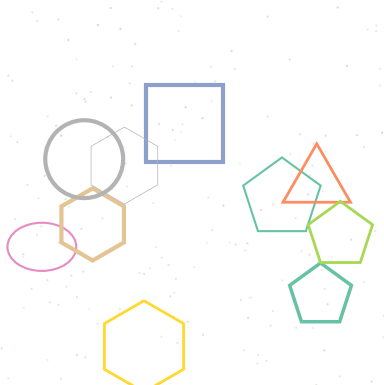[{"shape": "pentagon", "thickness": 2.5, "radius": 0.42, "center": [0.833, 0.233]}, {"shape": "pentagon", "thickness": 1.5, "radius": 0.53, "center": [0.732, 0.485]}, {"shape": "triangle", "thickness": 2, "radius": 0.51, "center": [0.823, 0.525]}, {"shape": "square", "thickness": 3, "radius": 0.5, "center": [0.479, 0.679]}, {"shape": "oval", "thickness": 1.5, "radius": 0.45, "center": [0.109, 0.359]}, {"shape": "pentagon", "thickness": 2, "radius": 0.44, "center": [0.884, 0.389]}, {"shape": "hexagon", "thickness": 2, "radius": 0.59, "center": [0.374, 0.1]}, {"shape": "hexagon", "thickness": 3, "radius": 0.47, "center": [0.241, 0.417]}, {"shape": "hexagon", "thickness": 0.5, "radius": 0.5, "center": [0.323, 0.57]}, {"shape": "circle", "thickness": 3, "radius": 0.51, "center": [0.219, 0.587]}]